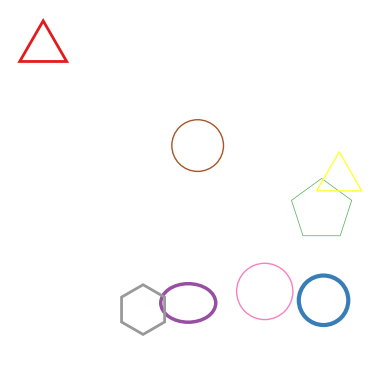[{"shape": "triangle", "thickness": 2, "radius": 0.35, "center": [0.112, 0.876]}, {"shape": "circle", "thickness": 3, "radius": 0.32, "center": [0.84, 0.22]}, {"shape": "pentagon", "thickness": 0.5, "radius": 0.41, "center": [0.835, 0.454]}, {"shape": "oval", "thickness": 2.5, "radius": 0.36, "center": [0.489, 0.213]}, {"shape": "triangle", "thickness": 1, "radius": 0.34, "center": [0.881, 0.538]}, {"shape": "circle", "thickness": 1, "radius": 0.34, "center": [0.513, 0.622]}, {"shape": "circle", "thickness": 1, "radius": 0.37, "center": [0.688, 0.243]}, {"shape": "hexagon", "thickness": 2, "radius": 0.32, "center": [0.372, 0.196]}]